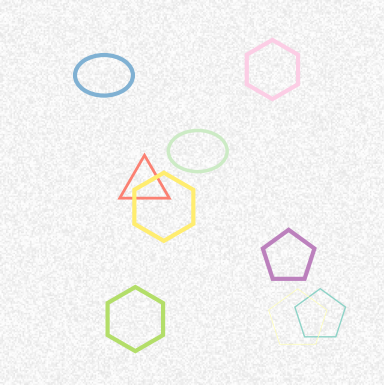[{"shape": "pentagon", "thickness": 1, "radius": 0.35, "center": [0.832, 0.181]}, {"shape": "pentagon", "thickness": 0.5, "radius": 0.4, "center": [0.773, 0.17]}, {"shape": "triangle", "thickness": 2, "radius": 0.37, "center": [0.375, 0.522]}, {"shape": "oval", "thickness": 3, "radius": 0.38, "center": [0.27, 0.804]}, {"shape": "hexagon", "thickness": 3, "radius": 0.42, "center": [0.352, 0.171]}, {"shape": "hexagon", "thickness": 3, "radius": 0.38, "center": [0.708, 0.82]}, {"shape": "pentagon", "thickness": 3, "radius": 0.35, "center": [0.75, 0.333]}, {"shape": "oval", "thickness": 2.5, "radius": 0.38, "center": [0.514, 0.608]}, {"shape": "hexagon", "thickness": 3, "radius": 0.44, "center": [0.426, 0.463]}]